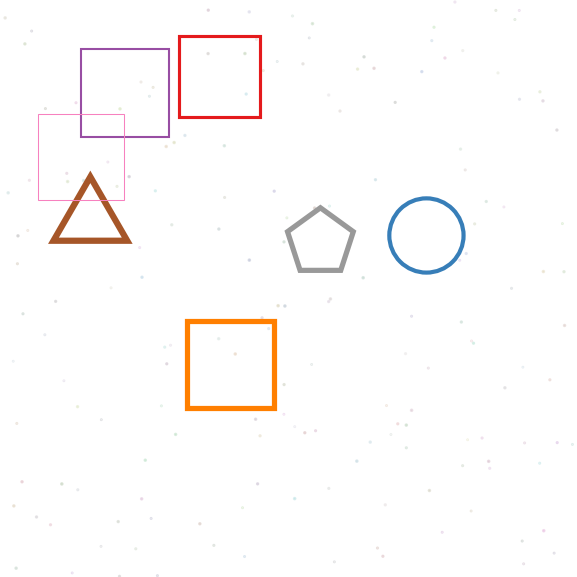[{"shape": "square", "thickness": 1.5, "radius": 0.35, "center": [0.381, 0.866]}, {"shape": "circle", "thickness": 2, "radius": 0.32, "center": [0.738, 0.591]}, {"shape": "square", "thickness": 1, "radius": 0.38, "center": [0.217, 0.838]}, {"shape": "square", "thickness": 2.5, "radius": 0.38, "center": [0.4, 0.368]}, {"shape": "triangle", "thickness": 3, "radius": 0.37, "center": [0.156, 0.619]}, {"shape": "square", "thickness": 0.5, "radius": 0.37, "center": [0.14, 0.727]}, {"shape": "pentagon", "thickness": 2.5, "radius": 0.3, "center": [0.555, 0.579]}]